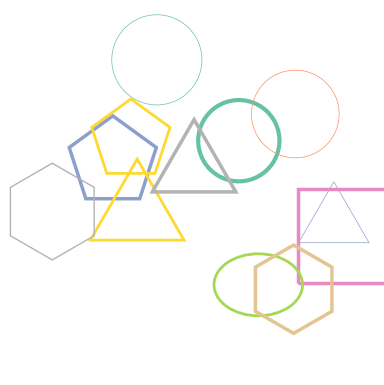[{"shape": "circle", "thickness": 0.5, "radius": 0.59, "center": [0.407, 0.845]}, {"shape": "circle", "thickness": 3, "radius": 0.53, "center": [0.62, 0.635]}, {"shape": "circle", "thickness": 0.5, "radius": 0.57, "center": [0.767, 0.704]}, {"shape": "pentagon", "thickness": 2.5, "radius": 0.59, "center": [0.293, 0.58]}, {"shape": "triangle", "thickness": 0.5, "radius": 0.53, "center": [0.867, 0.422]}, {"shape": "square", "thickness": 2.5, "radius": 0.61, "center": [0.896, 0.388]}, {"shape": "oval", "thickness": 2, "radius": 0.57, "center": [0.671, 0.26]}, {"shape": "pentagon", "thickness": 2, "radius": 0.53, "center": [0.34, 0.636]}, {"shape": "triangle", "thickness": 2, "radius": 0.7, "center": [0.356, 0.446]}, {"shape": "hexagon", "thickness": 2.5, "radius": 0.57, "center": [0.763, 0.249]}, {"shape": "hexagon", "thickness": 1, "radius": 0.63, "center": [0.136, 0.45]}, {"shape": "triangle", "thickness": 2.5, "radius": 0.63, "center": [0.504, 0.564]}]